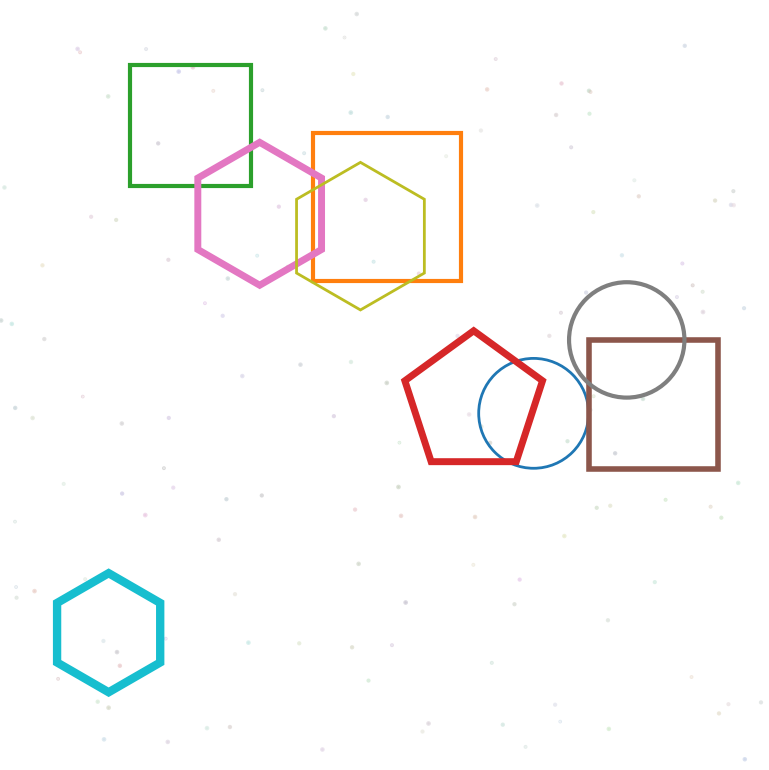[{"shape": "circle", "thickness": 1, "radius": 0.36, "center": [0.693, 0.463]}, {"shape": "square", "thickness": 1.5, "radius": 0.48, "center": [0.503, 0.731]}, {"shape": "square", "thickness": 1.5, "radius": 0.39, "center": [0.247, 0.837]}, {"shape": "pentagon", "thickness": 2.5, "radius": 0.47, "center": [0.615, 0.476]}, {"shape": "square", "thickness": 2, "radius": 0.42, "center": [0.849, 0.474]}, {"shape": "hexagon", "thickness": 2.5, "radius": 0.46, "center": [0.337, 0.722]}, {"shape": "circle", "thickness": 1.5, "radius": 0.37, "center": [0.814, 0.559]}, {"shape": "hexagon", "thickness": 1, "radius": 0.48, "center": [0.468, 0.693]}, {"shape": "hexagon", "thickness": 3, "radius": 0.39, "center": [0.141, 0.178]}]